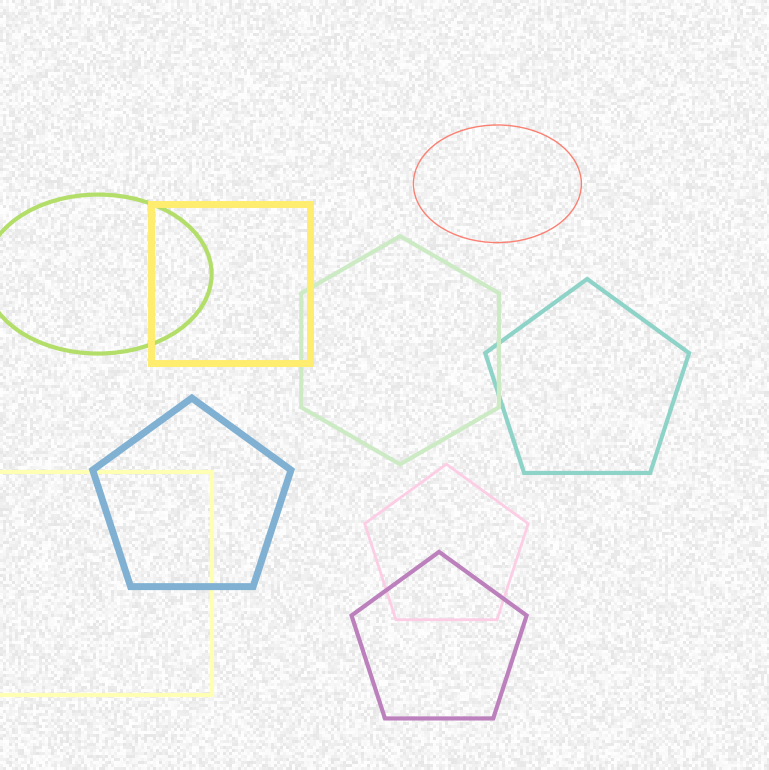[{"shape": "pentagon", "thickness": 1.5, "radius": 0.7, "center": [0.763, 0.498]}, {"shape": "square", "thickness": 1.5, "radius": 0.72, "center": [0.131, 0.242]}, {"shape": "oval", "thickness": 0.5, "radius": 0.55, "center": [0.646, 0.761]}, {"shape": "pentagon", "thickness": 2.5, "radius": 0.68, "center": [0.249, 0.348]}, {"shape": "oval", "thickness": 1.5, "radius": 0.74, "center": [0.127, 0.644]}, {"shape": "pentagon", "thickness": 1, "radius": 0.56, "center": [0.58, 0.285]}, {"shape": "pentagon", "thickness": 1.5, "radius": 0.6, "center": [0.57, 0.164]}, {"shape": "hexagon", "thickness": 1.5, "radius": 0.74, "center": [0.52, 0.545]}, {"shape": "square", "thickness": 2.5, "radius": 0.52, "center": [0.3, 0.632]}]